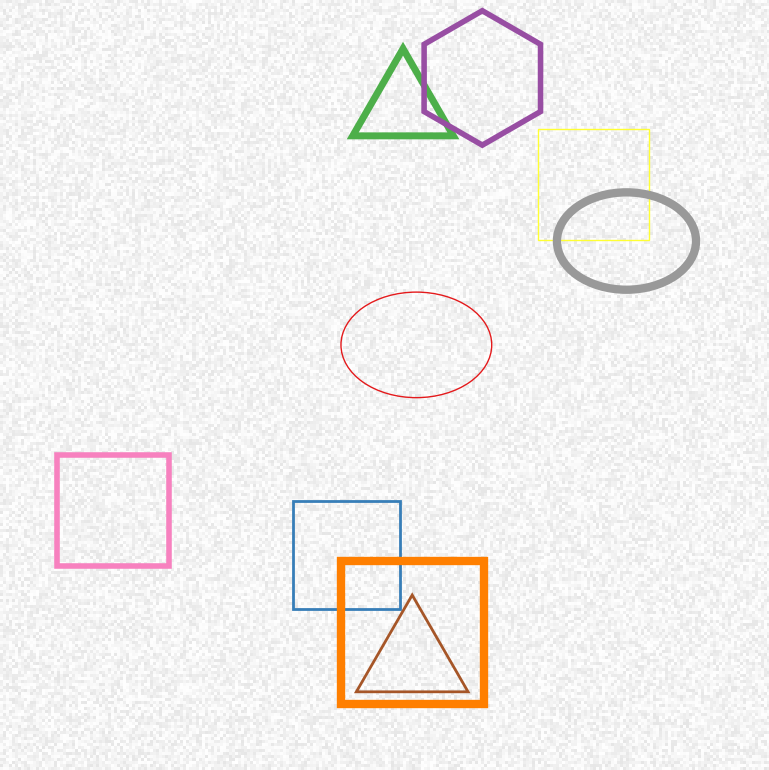[{"shape": "oval", "thickness": 0.5, "radius": 0.49, "center": [0.541, 0.552]}, {"shape": "square", "thickness": 1, "radius": 0.35, "center": [0.45, 0.279]}, {"shape": "triangle", "thickness": 2.5, "radius": 0.38, "center": [0.523, 0.861]}, {"shape": "hexagon", "thickness": 2, "radius": 0.44, "center": [0.626, 0.899]}, {"shape": "square", "thickness": 3, "radius": 0.46, "center": [0.535, 0.179]}, {"shape": "square", "thickness": 0.5, "radius": 0.36, "center": [0.771, 0.76]}, {"shape": "triangle", "thickness": 1, "radius": 0.42, "center": [0.535, 0.143]}, {"shape": "square", "thickness": 2, "radius": 0.36, "center": [0.147, 0.337]}, {"shape": "oval", "thickness": 3, "radius": 0.45, "center": [0.814, 0.687]}]